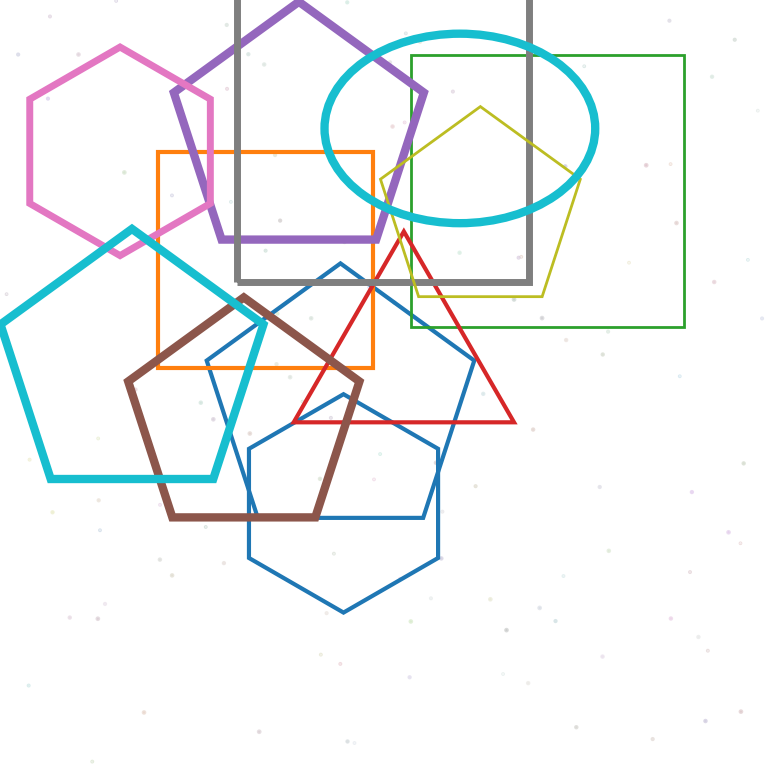[{"shape": "hexagon", "thickness": 1.5, "radius": 0.71, "center": [0.446, 0.346]}, {"shape": "pentagon", "thickness": 1.5, "radius": 0.91, "center": [0.442, 0.475]}, {"shape": "square", "thickness": 1.5, "radius": 0.7, "center": [0.345, 0.662]}, {"shape": "square", "thickness": 1, "radius": 0.89, "center": [0.711, 0.752]}, {"shape": "triangle", "thickness": 1.5, "radius": 0.83, "center": [0.524, 0.534]}, {"shape": "pentagon", "thickness": 3, "radius": 0.85, "center": [0.388, 0.827]}, {"shape": "pentagon", "thickness": 3, "radius": 0.79, "center": [0.317, 0.456]}, {"shape": "hexagon", "thickness": 2.5, "radius": 0.68, "center": [0.156, 0.803]}, {"shape": "square", "thickness": 2.5, "radius": 0.95, "center": [0.497, 0.824]}, {"shape": "pentagon", "thickness": 1, "radius": 0.68, "center": [0.624, 0.725]}, {"shape": "pentagon", "thickness": 3, "radius": 0.9, "center": [0.171, 0.523]}, {"shape": "oval", "thickness": 3, "radius": 0.88, "center": [0.597, 0.833]}]